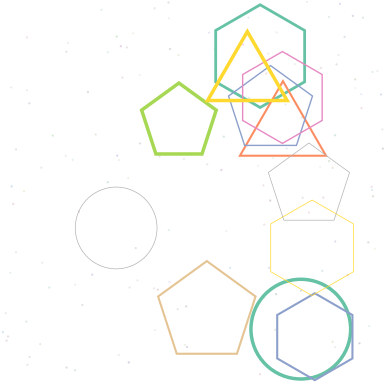[{"shape": "circle", "thickness": 2.5, "radius": 0.65, "center": [0.781, 0.145]}, {"shape": "hexagon", "thickness": 2, "radius": 0.67, "center": [0.676, 0.854]}, {"shape": "triangle", "thickness": 1.5, "radius": 0.65, "center": [0.735, 0.66]}, {"shape": "hexagon", "thickness": 1.5, "radius": 0.56, "center": [0.818, 0.125]}, {"shape": "pentagon", "thickness": 1, "radius": 0.57, "center": [0.703, 0.715]}, {"shape": "hexagon", "thickness": 1, "radius": 0.6, "center": [0.734, 0.747]}, {"shape": "pentagon", "thickness": 2.5, "radius": 0.51, "center": [0.465, 0.682]}, {"shape": "triangle", "thickness": 2.5, "radius": 0.6, "center": [0.643, 0.799]}, {"shape": "hexagon", "thickness": 0.5, "radius": 0.62, "center": [0.811, 0.356]}, {"shape": "pentagon", "thickness": 1.5, "radius": 0.67, "center": [0.537, 0.189]}, {"shape": "circle", "thickness": 0.5, "radius": 0.53, "center": [0.302, 0.408]}, {"shape": "pentagon", "thickness": 0.5, "radius": 0.55, "center": [0.802, 0.518]}]